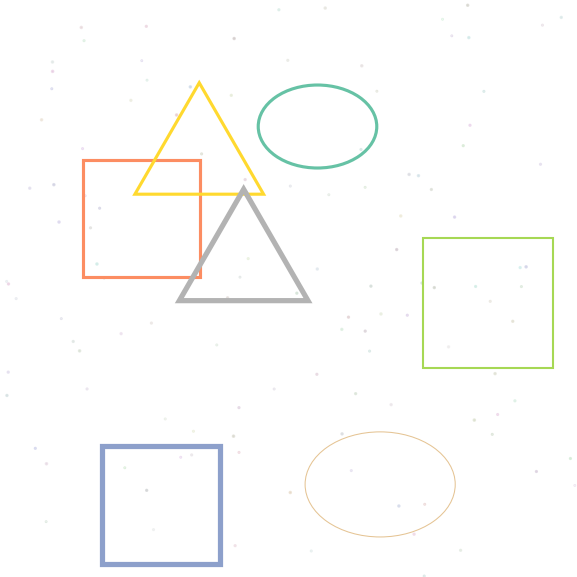[{"shape": "oval", "thickness": 1.5, "radius": 0.51, "center": [0.55, 0.78]}, {"shape": "square", "thickness": 1.5, "radius": 0.51, "center": [0.245, 0.621]}, {"shape": "square", "thickness": 2.5, "radius": 0.51, "center": [0.278, 0.125]}, {"shape": "square", "thickness": 1, "radius": 0.56, "center": [0.845, 0.474]}, {"shape": "triangle", "thickness": 1.5, "radius": 0.64, "center": [0.345, 0.727]}, {"shape": "oval", "thickness": 0.5, "radius": 0.65, "center": [0.658, 0.16]}, {"shape": "triangle", "thickness": 2.5, "radius": 0.64, "center": [0.422, 0.543]}]